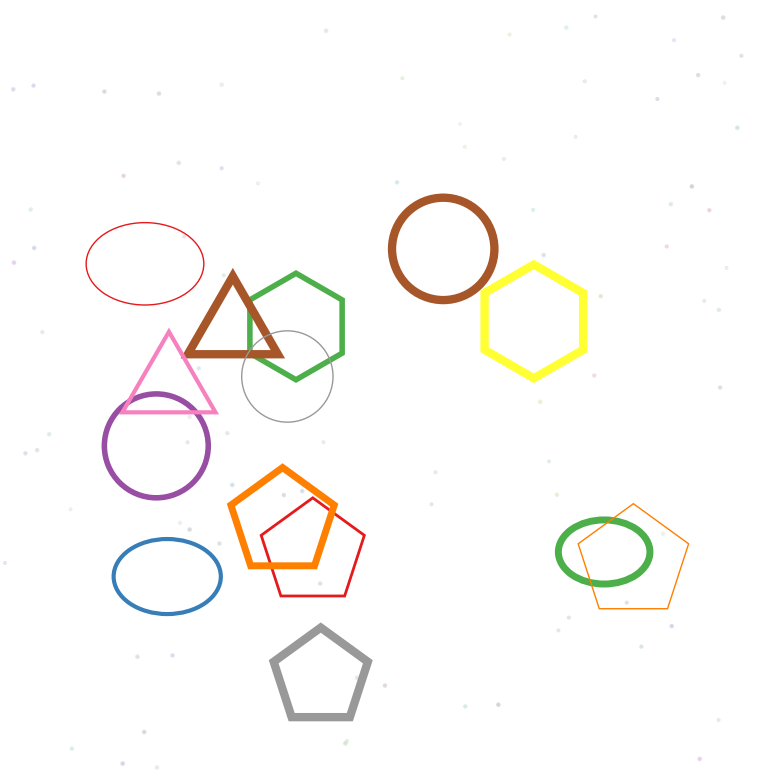[{"shape": "oval", "thickness": 0.5, "radius": 0.38, "center": [0.188, 0.657]}, {"shape": "pentagon", "thickness": 1, "radius": 0.35, "center": [0.406, 0.283]}, {"shape": "oval", "thickness": 1.5, "radius": 0.35, "center": [0.217, 0.251]}, {"shape": "hexagon", "thickness": 2, "radius": 0.35, "center": [0.384, 0.576]}, {"shape": "oval", "thickness": 2.5, "radius": 0.3, "center": [0.785, 0.283]}, {"shape": "circle", "thickness": 2, "radius": 0.34, "center": [0.203, 0.421]}, {"shape": "pentagon", "thickness": 0.5, "radius": 0.38, "center": [0.823, 0.27]}, {"shape": "pentagon", "thickness": 2.5, "radius": 0.35, "center": [0.367, 0.322]}, {"shape": "hexagon", "thickness": 3, "radius": 0.37, "center": [0.693, 0.583]}, {"shape": "triangle", "thickness": 3, "radius": 0.34, "center": [0.302, 0.574]}, {"shape": "circle", "thickness": 3, "radius": 0.33, "center": [0.576, 0.677]}, {"shape": "triangle", "thickness": 1.5, "radius": 0.35, "center": [0.219, 0.499]}, {"shape": "pentagon", "thickness": 3, "radius": 0.32, "center": [0.417, 0.121]}, {"shape": "circle", "thickness": 0.5, "radius": 0.3, "center": [0.373, 0.511]}]